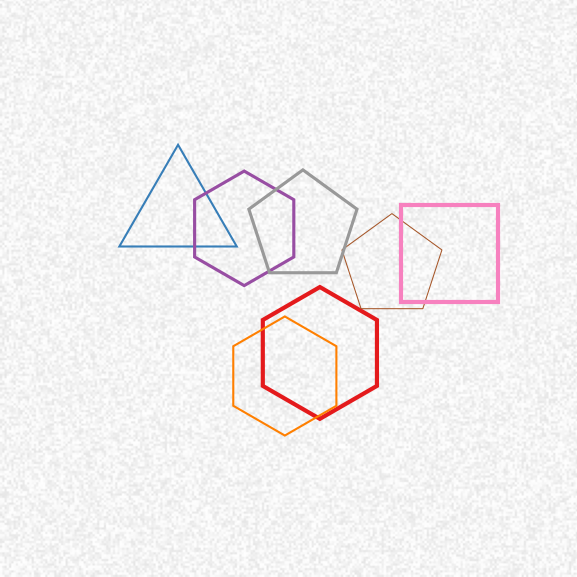[{"shape": "hexagon", "thickness": 2, "radius": 0.57, "center": [0.554, 0.388]}, {"shape": "triangle", "thickness": 1, "radius": 0.59, "center": [0.308, 0.631]}, {"shape": "hexagon", "thickness": 1.5, "radius": 0.5, "center": [0.423, 0.604]}, {"shape": "hexagon", "thickness": 1, "radius": 0.52, "center": [0.493, 0.348]}, {"shape": "pentagon", "thickness": 0.5, "radius": 0.46, "center": [0.679, 0.538]}, {"shape": "square", "thickness": 2, "radius": 0.42, "center": [0.778, 0.56]}, {"shape": "pentagon", "thickness": 1.5, "radius": 0.49, "center": [0.525, 0.606]}]